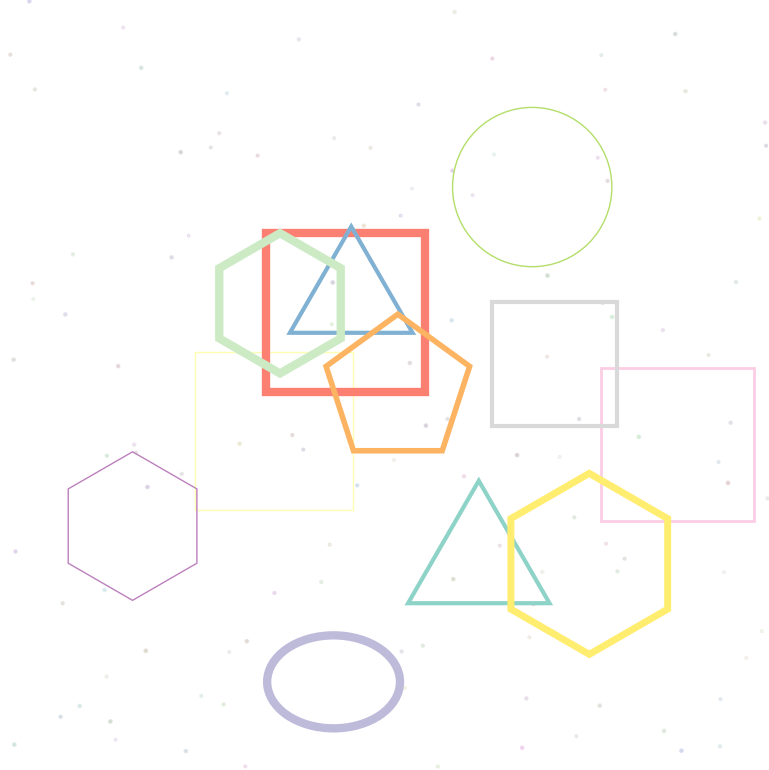[{"shape": "triangle", "thickness": 1.5, "radius": 0.53, "center": [0.622, 0.27]}, {"shape": "square", "thickness": 0.5, "radius": 0.51, "center": [0.356, 0.44]}, {"shape": "oval", "thickness": 3, "radius": 0.43, "center": [0.433, 0.114]}, {"shape": "square", "thickness": 3, "radius": 0.52, "center": [0.449, 0.594]}, {"shape": "triangle", "thickness": 1.5, "radius": 0.46, "center": [0.456, 0.614]}, {"shape": "pentagon", "thickness": 2, "radius": 0.49, "center": [0.517, 0.494]}, {"shape": "circle", "thickness": 0.5, "radius": 0.52, "center": [0.691, 0.757]}, {"shape": "square", "thickness": 1, "radius": 0.5, "center": [0.879, 0.423]}, {"shape": "square", "thickness": 1.5, "radius": 0.4, "center": [0.72, 0.527]}, {"shape": "hexagon", "thickness": 0.5, "radius": 0.48, "center": [0.172, 0.317]}, {"shape": "hexagon", "thickness": 3, "radius": 0.46, "center": [0.364, 0.606]}, {"shape": "hexagon", "thickness": 2.5, "radius": 0.59, "center": [0.765, 0.268]}]